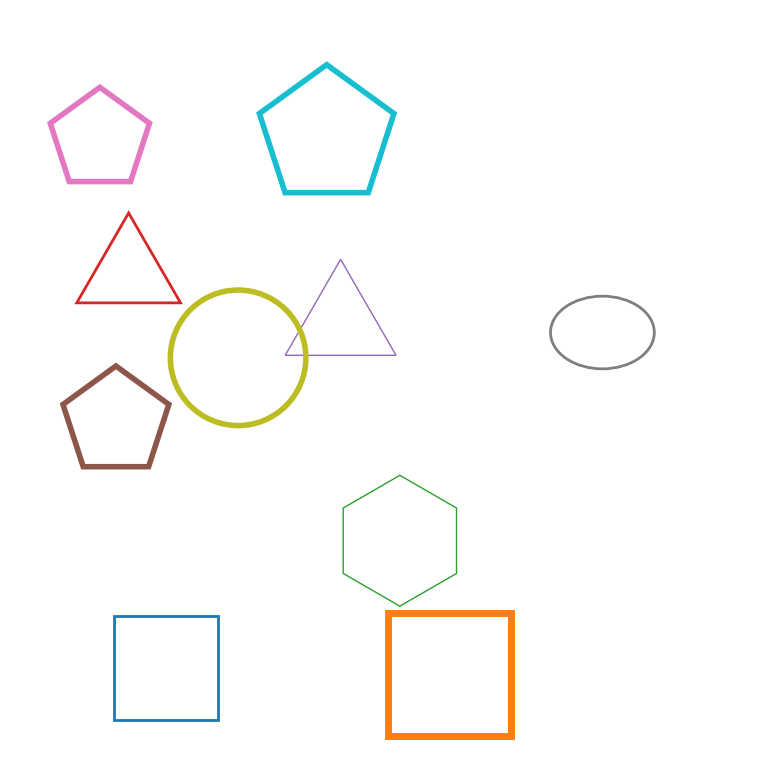[{"shape": "square", "thickness": 1, "radius": 0.34, "center": [0.216, 0.133]}, {"shape": "square", "thickness": 2.5, "radius": 0.4, "center": [0.584, 0.124]}, {"shape": "hexagon", "thickness": 0.5, "radius": 0.42, "center": [0.519, 0.298]}, {"shape": "triangle", "thickness": 1, "radius": 0.39, "center": [0.167, 0.646]}, {"shape": "triangle", "thickness": 0.5, "radius": 0.42, "center": [0.442, 0.58]}, {"shape": "pentagon", "thickness": 2, "radius": 0.36, "center": [0.151, 0.452]}, {"shape": "pentagon", "thickness": 2, "radius": 0.34, "center": [0.13, 0.819]}, {"shape": "oval", "thickness": 1, "radius": 0.34, "center": [0.782, 0.568]}, {"shape": "circle", "thickness": 2, "radius": 0.44, "center": [0.309, 0.535]}, {"shape": "pentagon", "thickness": 2, "radius": 0.46, "center": [0.424, 0.824]}]